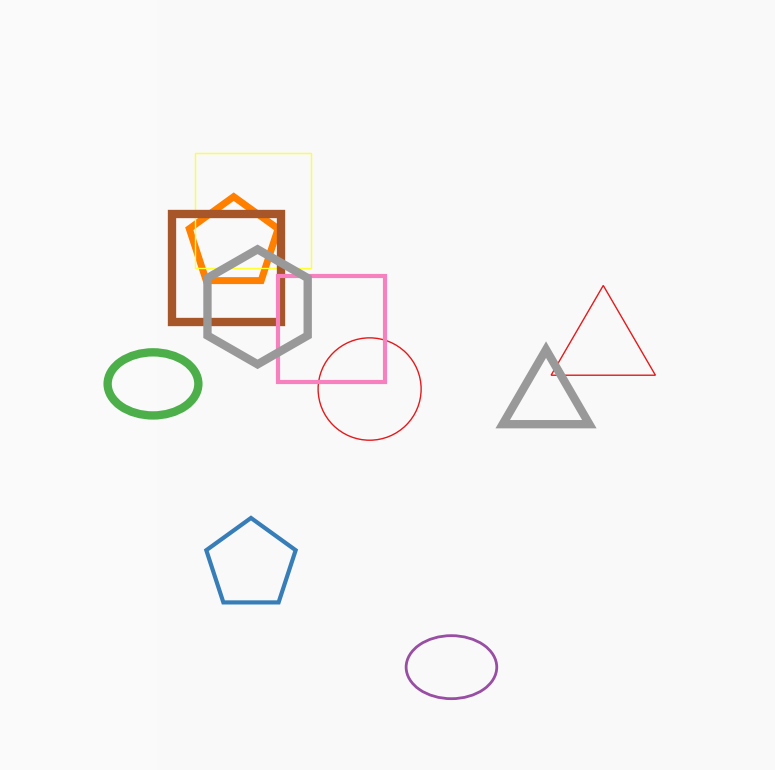[{"shape": "triangle", "thickness": 0.5, "radius": 0.39, "center": [0.778, 0.552]}, {"shape": "circle", "thickness": 0.5, "radius": 0.33, "center": [0.477, 0.495]}, {"shape": "pentagon", "thickness": 1.5, "radius": 0.3, "center": [0.324, 0.267]}, {"shape": "oval", "thickness": 3, "radius": 0.29, "center": [0.197, 0.501]}, {"shape": "oval", "thickness": 1, "radius": 0.29, "center": [0.583, 0.134]}, {"shape": "pentagon", "thickness": 2.5, "radius": 0.3, "center": [0.302, 0.684]}, {"shape": "square", "thickness": 0.5, "radius": 0.37, "center": [0.326, 0.727]}, {"shape": "square", "thickness": 3, "radius": 0.35, "center": [0.292, 0.652]}, {"shape": "square", "thickness": 1.5, "radius": 0.35, "center": [0.427, 0.573]}, {"shape": "hexagon", "thickness": 3, "radius": 0.37, "center": [0.332, 0.602]}, {"shape": "triangle", "thickness": 3, "radius": 0.32, "center": [0.705, 0.481]}]